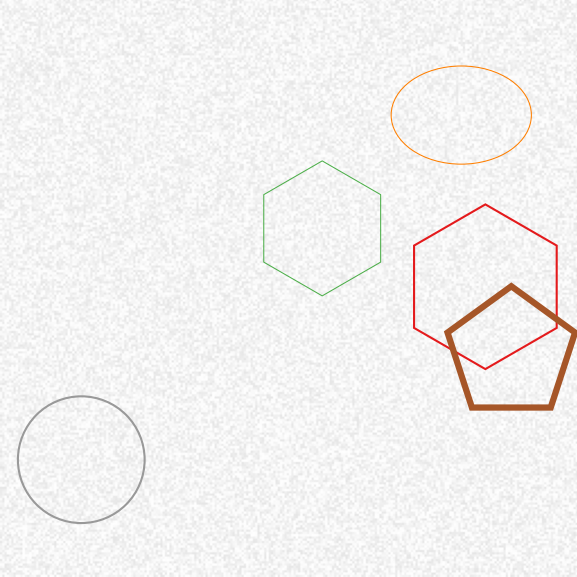[{"shape": "hexagon", "thickness": 1, "radius": 0.71, "center": [0.84, 0.503]}, {"shape": "hexagon", "thickness": 0.5, "radius": 0.58, "center": [0.558, 0.604]}, {"shape": "oval", "thickness": 0.5, "radius": 0.61, "center": [0.799, 0.8]}, {"shape": "pentagon", "thickness": 3, "radius": 0.58, "center": [0.885, 0.387]}, {"shape": "circle", "thickness": 1, "radius": 0.55, "center": [0.141, 0.203]}]